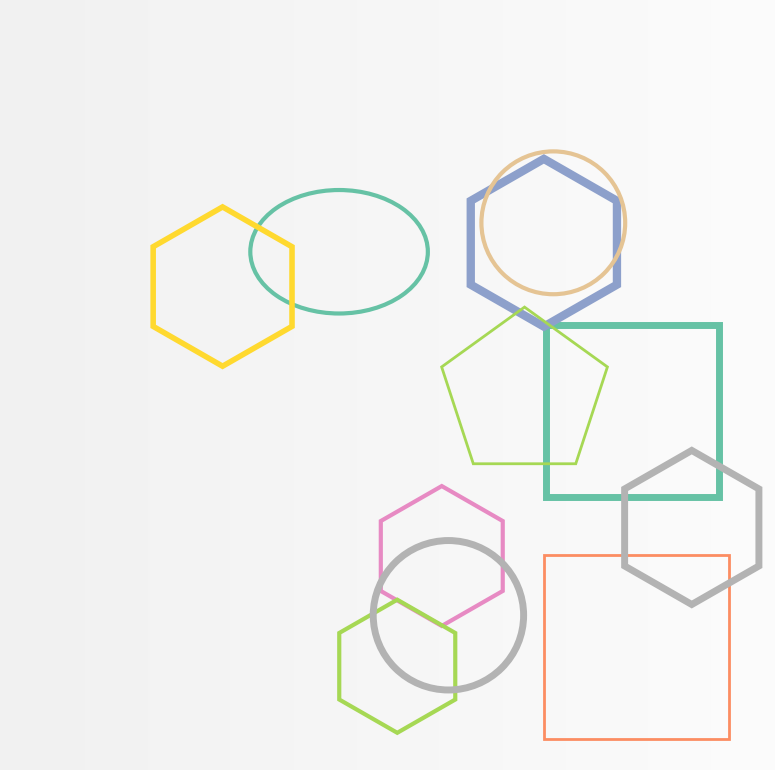[{"shape": "oval", "thickness": 1.5, "radius": 0.57, "center": [0.438, 0.673]}, {"shape": "square", "thickness": 2.5, "radius": 0.56, "center": [0.817, 0.466]}, {"shape": "square", "thickness": 1, "radius": 0.6, "center": [0.821, 0.16]}, {"shape": "hexagon", "thickness": 3, "radius": 0.54, "center": [0.702, 0.685]}, {"shape": "hexagon", "thickness": 1.5, "radius": 0.45, "center": [0.57, 0.278]}, {"shape": "pentagon", "thickness": 1, "radius": 0.56, "center": [0.677, 0.489]}, {"shape": "hexagon", "thickness": 1.5, "radius": 0.43, "center": [0.513, 0.135]}, {"shape": "hexagon", "thickness": 2, "radius": 0.52, "center": [0.287, 0.628]}, {"shape": "circle", "thickness": 1.5, "radius": 0.46, "center": [0.714, 0.711]}, {"shape": "circle", "thickness": 2.5, "radius": 0.49, "center": [0.579, 0.201]}, {"shape": "hexagon", "thickness": 2.5, "radius": 0.5, "center": [0.893, 0.315]}]